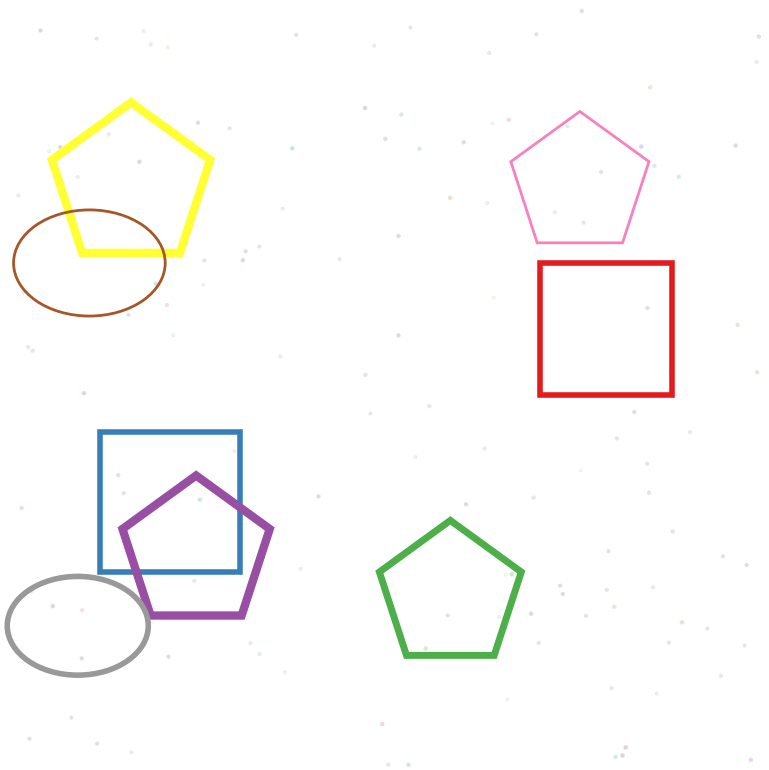[{"shape": "square", "thickness": 2, "radius": 0.43, "center": [0.787, 0.573]}, {"shape": "square", "thickness": 2, "radius": 0.45, "center": [0.221, 0.348]}, {"shape": "pentagon", "thickness": 2.5, "radius": 0.48, "center": [0.585, 0.227]}, {"shape": "pentagon", "thickness": 3, "radius": 0.5, "center": [0.255, 0.282]}, {"shape": "pentagon", "thickness": 3, "radius": 0.54, "center": [0.17, 0.759]}, {"shape": "oval", "thickness": 1, "radius": 0.49, "center": [0.116, 0.658]}, {"shape": "pentagon", "thickness": 1, "radius": 0.47, "center": [0.753, 0.761]}, {"shape": "oval", "thickness": 2, "radius": 0.46, "center": [0.101, 0.187]}]